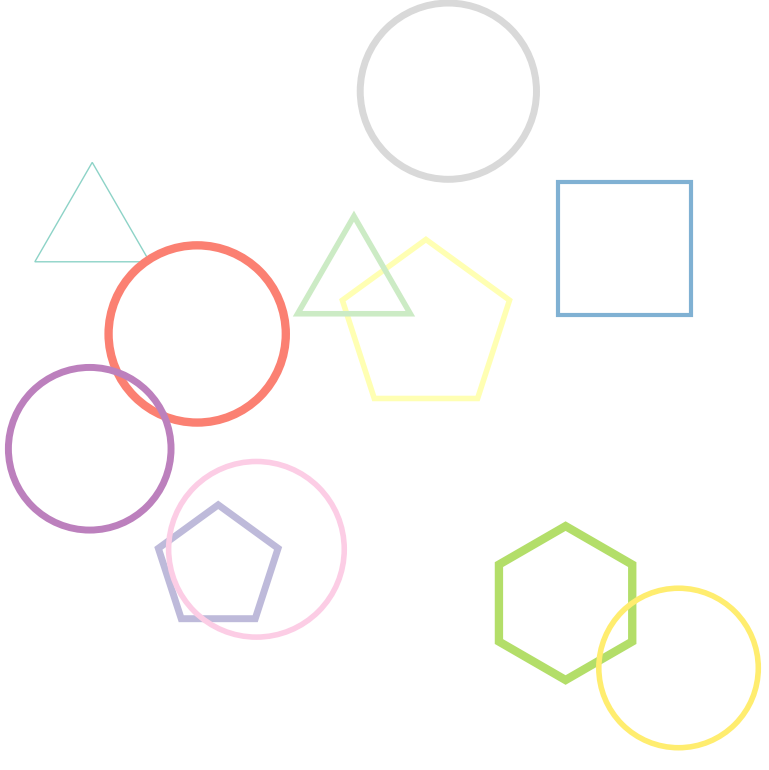[{"shape": "triangle", "thickness": 0.5, "radius": 0.43, "center": [0.12, 0.703]}, {"shape": "pentagon", "thickness": 2, "radius": 0.57, "center": [0.553, 0.575]}, {"shape": "pentagon", "thickness": 2.5, "radius": 0.41, "center": [0.283, 0.263]}, {"shape": "circle", "thickness": 3, "radius": 0.58, "center": [0.256, 0.566]}, {"shape": "square", "thickness": 1.5, "radius": 0.43, "center": [0.81, 0.678]}, {"shape": "hexagon", "thickness": 3, "radius": 0.5, "center": [0.735, 0.217]}, {"shape": "circle", "thickness": 2, "radius": 0.57, "center": [0.333, 0.287]}, {"shape": "circle", "thickness": 2.5, "radius": 0.57, "center": [0.582, 0.882]}, {"shape": "circle", "thickness": 2.5, "radius": 0.53, "center": [0.117, 0.417]}, {"shape": "triangle", "thickness": 2, "radius": 0.42, "center": [0.46, 0.635]}, {"shape": "circle", "thickness": 2, "radius": 0.52, "center": [0.881, 0.132]}]